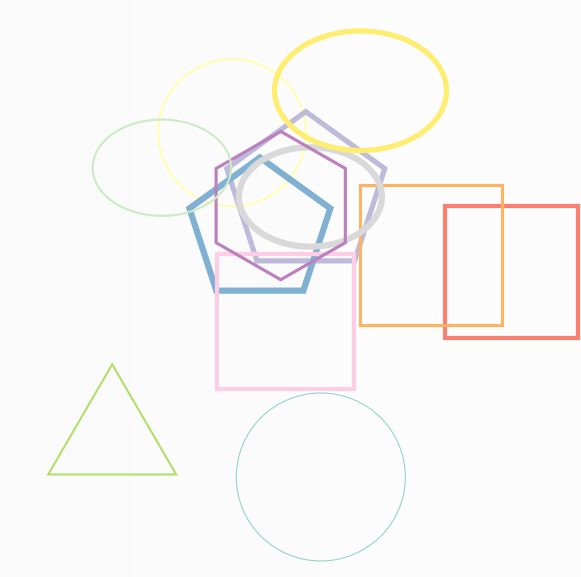[{"shape": "circle", "thickness": 0.5, "radius": 0.73, "center": [0.552, 0.173]}, {"shape": "circle", "thickness": 1, "radius": 0.64, "center": [0.399, 0.769]}, {"shape": "pentagon", "thickness": 2.5, "radius": 0.71, "center": [0.526, 0.663]}, {"shape": "square", "thickness": 2, "radius": 0.57, "center": [0.88, 0.529]}, {"shape": "pentagon", "thickness": 3, "radius": 0.64, "center": [0.447, 0.599]}, {"shape": "square", "thickness": 1.5, "radius": 0.61, "center": [0.742, 0.558]}, {"shape": "triangle", "thickness": 1, "radius": 0.64, "center": [0.193, 0.241]}, {"shape": "square", "thickness": 2, "radius": 0.59, "center": [0.492, 0.443]}, {"shape": "oval", "thickness": 3, "radius": 0.61, "center": [0.534, 0.658]}, {"shape": "hexagon", "thickness": 1.5, "radius": 0.64, "center": [0.483, 0.643]}, {"shape": "oval", "thickness": 1, "radius": 0.6, "center": [0.279, 0.709]}, {"shape": "oval", "thickness": 2.5, "radius": 0.74, "center": [0.62, 0.842]}]